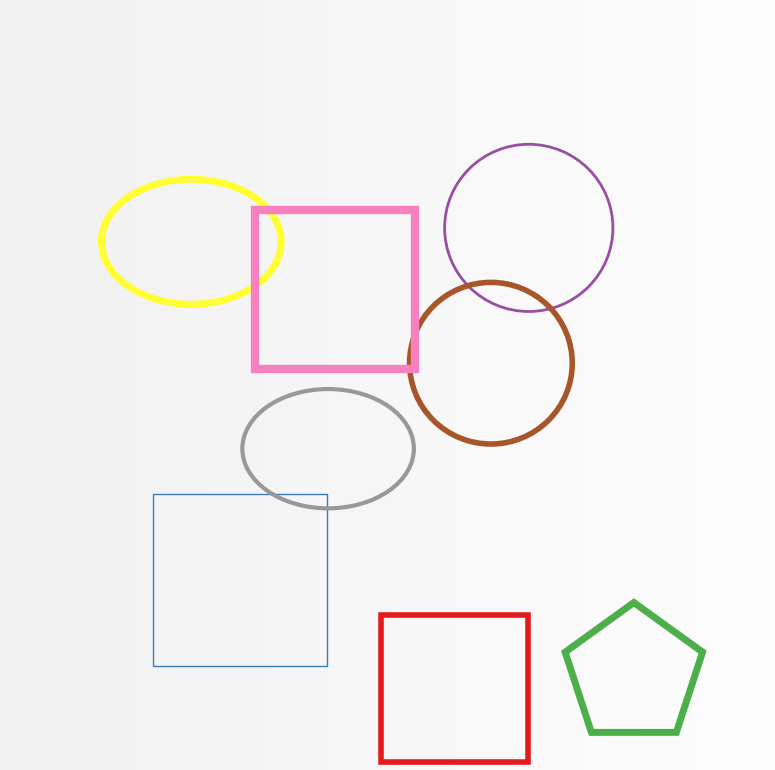[{"shape": "square", "thickness": 2, "radius": 0.48, "center": [0.586, 0.106]}, {"shape": "square", "thickness": 0.5, "radius": 0.56, "center": [0.31, 0.247]}, {"shape": "pentagon", "thickness": 2.5, "radius": 0.47, "center": [0.818, 0.124]}, {"shape": "circle", "thickness": 1, "radius": 0.54, "center": [0.682, 0.704]}, {"shape": "oval", "thickness": 2.5, "radius": 0.58, "center": [0.247, 0.686]}, {"shape": "circle", "thickness": 2, "radius": 0.52, "center": [0.633, 0.528]}, {"shape": "square", "thickness": 3, "radius": 0.52, "center": [0.433, 0.624]}, {"shape": "oval", "thickness": 1.5, "radius": 0.55, "center": [0.423, 0.417]}]